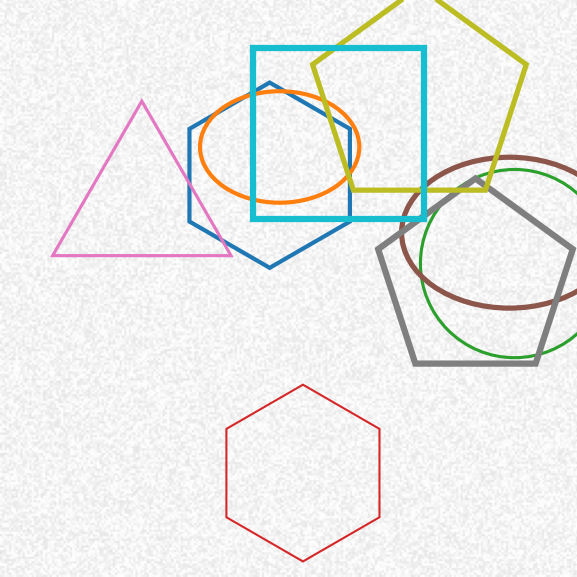[{"shape": "hexagon", "thickness": 2, "radius": 0.8, "center": [0.467, 0.696]}, {"shape": "oval", "thickness": 2, "radius": 0.69, "center": [0.484, 0.745]}, {"shape": "circle", "thickness": 1.5, "radius": 0.81, "center": [0.891, 0.543]}, {"shape": "hexagon", "thickness": 1, "radius": 0.77, "center": [0.525, 0.18]}, {"shape": "oval", "thickness": 2.5, "radius": 0.93, "center": [0.882, 0.596]}, {"shape": "triangle", "thickness": 1.5, "radius": 0.89, "center": [0.246, 0.646]}, {"shape": "pentagon", "thickness": 3, "radius": 0.89, "center": [0.823, 0.513]}, {"shape": "pentagon", "thickness": 2.5, "radius": 0.97, "center": [0.726, 0.827]}, {"shape": "square", "thickness": 3, "radius": 0.74, "center": [0.586, 0.769]}]